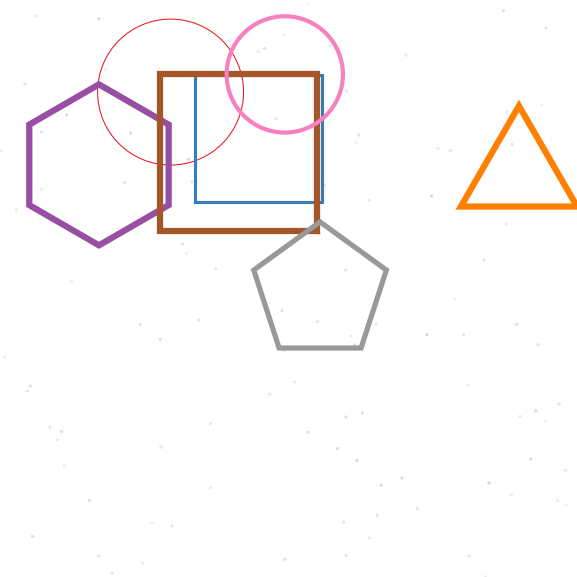[{"shape": "circle", "thickness": 0.5, "radius": 0.63, "center": [0.295, 0.84]}, {"shape": "square", "thickness": 1.5, "radius": 0.55, "center": [0.448, 0.76]}, {"shape": "hexagon", "thickness": 3, "radius": 0.7, "center": [0.171, 0.714]}, {"shape": "triangle", "thickness": 3, "radius": 0.58, "center": [0.899, 0.7]}, {"shape": "square", "thickness": 3, "radius": 0.68, "center": [0.413, 0.735]}, {"shape": "circle", "thickness": 2, "radius": 0.5, "center": [0.493, 0.87]}, {"shape": "pentagon", "thickness": 2.5, "radius": 0.6, "center": [0.554, 0.494]}]